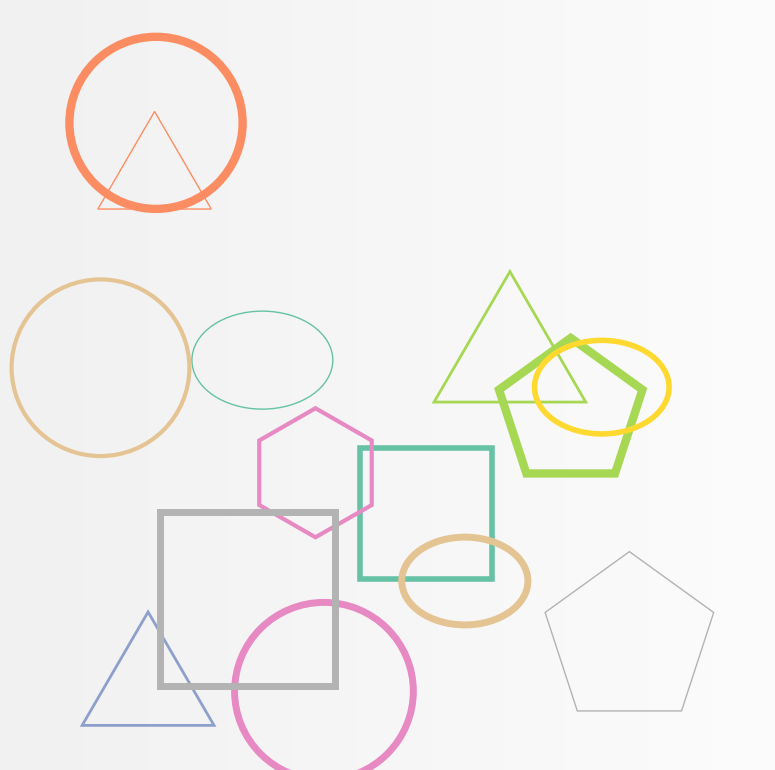[{"shape": "square", "thickness": 2, "radius": 0.43, "center": [0.55, 0.333]}, {"shape": "oval", "thickness": 0.5, "radius": 0.45, "center": [0.339, 0.532]}, {"shape": "triangle", "thickness": 0.5, "radius": 0.42, "center": [0.199, 0.771]}, {"shape": "circle", "thickness": 3, "radius": 0.56, "center": [0.201, 0.84]}, {"shape": "triangle", "thickness": 1, "radius": 0.49, "center": [0.191, 0.107]}, {"shape": "hexagon", "thickness": 1.5, "radius": 0.42, "center": [0.407, 0.386]}, {"shape": "circle", "thickness": 2.5, "radius": 0.58, "center": [0.418, 0.102]}, {"shape": "triangle", "thickness": 1, "radius": 0.56, "center": [0.658, 0.534]}, {"shape": "pentagon", "thickness": 3, "radius": 0.49, "center": [0.736, 0.464]}, {"shape": "oval", "thickness": 2, "radius": 0.43, "center": [0.777, 0.497]}, {"shape": "oval", "thickness": 2.5, "radius": 0.41, "center": [0.6, 0.245]}, {"shape": "circle", "thickness": 1.5, "radius": 0.57, "center": [0.13, 0.522]}, {"shape": "square", "thickness": 2.5, "radius": 0.57, "center": [0.319, 0.222]}, {"shape": "pentagon", "thickness": 0.5, "radius": 0.57, "center": [0.812, 0.169]}]